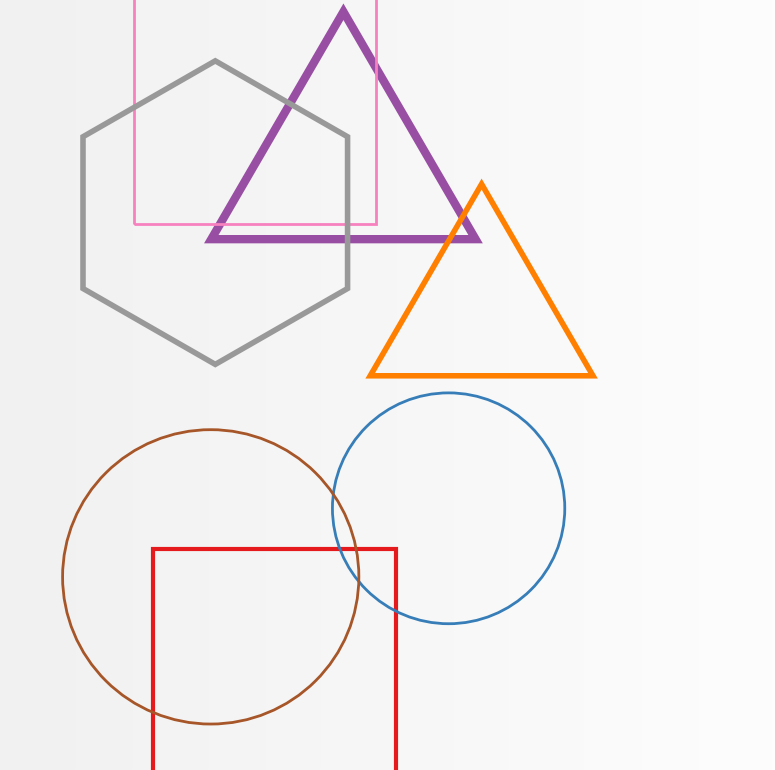[{"shape": "square", "thickness": 1.5, "radius": 0.78, "center": [0.354, 0.13]}, {"shape": "circle", "thickness": 1, "radius": 0.75, "center": [0.579, 0.34]}, {"shape": "triangle", "thickness": 3, "radius": 0.98, "center": [0.443, 0.788]}, {"shape": "triangle", "thickness": 2, "radius": 0.83, "center": [0.621, 0.595]}, {"shape": "circle", "thickness": 1, "radius": 0.96, "center": [0.272, 0.251]}, {"shape": "square", "thickness": 1, "radius": 0.78, "center": [0.33, 0.865]}, {"shape": "hexagon", "thickness": 2, "radius": 0.99, "center": [0.278, 0.724]}]